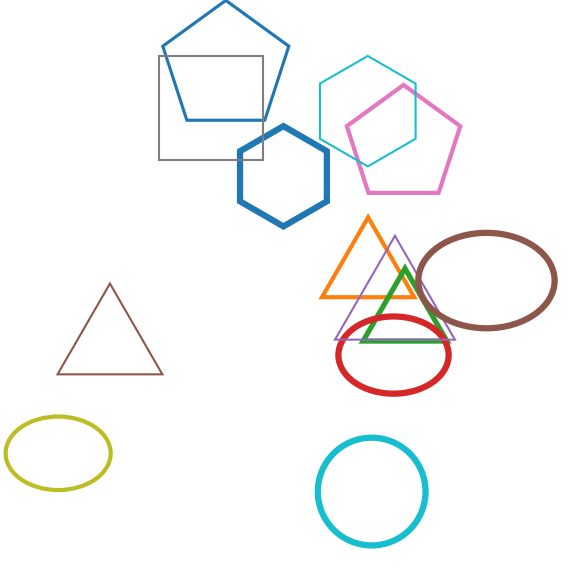[{"shape": "pentagon", "thickness": 1.5, "radius": 0.57, "center": [0.391, 0.884]}, {"shape": "hexagon", "thickness": 3, "radius": 0.43, "center": [0.491, 0.694]}, {"shape": "triangle", "thickness": 2, "radius": 0.46, "center": [0.637, 0.531]}, {"shape": "triangle", "thickness": 2.5, "radius": 0.42, "center": [0.701, 0.45]}, {"shape": "oval", "thickness": 3, "radius": 0.48, "center": [0.681, 0.384]}, {"shape": "triangle", "thickness": 1, "radius": 0.6, "center": [0.684, 0.471]}, {"shape": "triangle", "thickness": 1, "radius": 0.52, "center": [0.19, 0.403]}, {"shape": "oval", "thickness": 3, "radius": 0.59, "center": [0.842, 0.513]}, {"shape": "pentagon", "thickness": 2, "radius": 0.52, "center": [0.699, 0.749]}, {"shape": "square", "thickness": 1, "radius": 0.45, "center": [0.365, 0.813]}, {"shape": "oval", "thickness": 2, "radius": 0.45, "center": [0.101, 0.214]}, {"shape": "circle", "thickness": 3, "radius": 0.47, "center": [0.644, 0.148]}, {"shape": "hexagon", "thickness": 1, "radius": 0.48, "center": [0.637, 0.807]}]